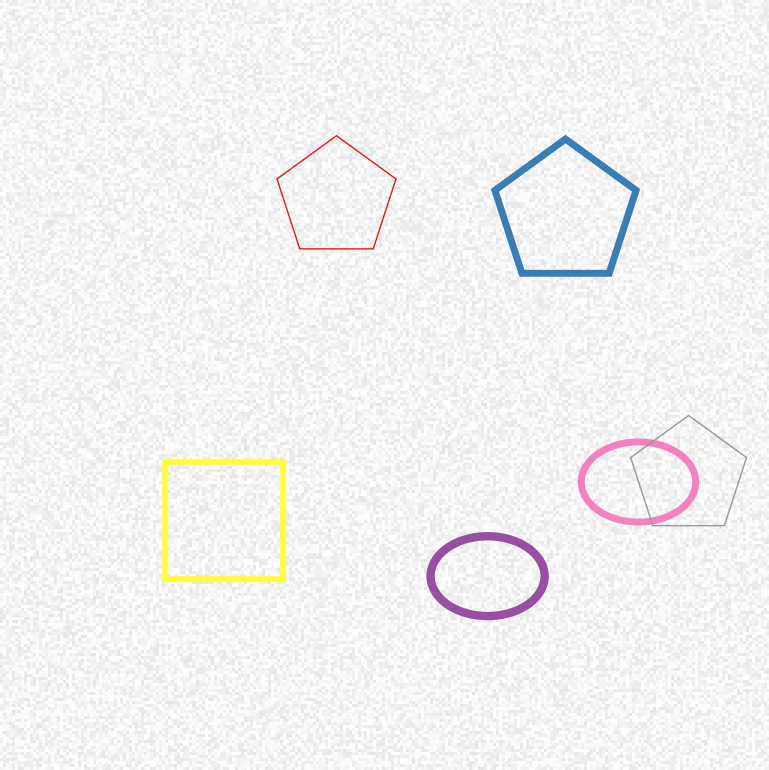[{"shape": "pentagon", "thickness": 0.5, "radius": 0.41, "center": [0.437, 0.743]}, {"shape": "pentagon", "thickness": 2.5, "radius": 0.48, "center": [0.734, 0.723]}, {"shape": "oval", "thickness": 3, "radius": 0.37, "center": [0.633, 0.252]}, {"shape": "square", "thickness": 2, "radius": 0.38, "center": [0.291, 0.324]}, {"shape": "oval", "thickness": 2.5, "radius": 0.37, "center": [0.829, 0.374]}, {"shape": "pentagon", "thickness": 0.5, "radius": 0.4, "center": [0.894, 0.381]}]